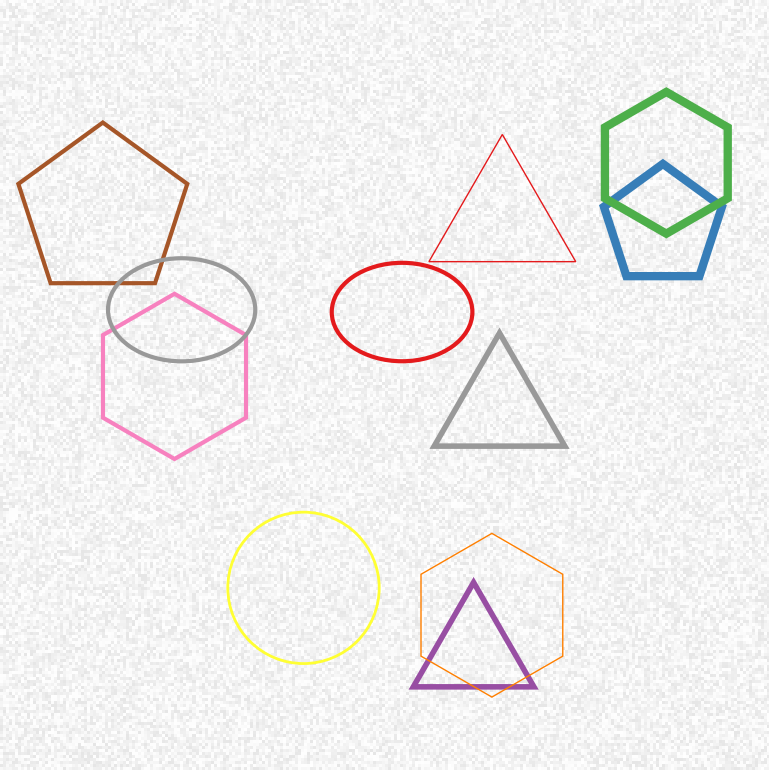[{"shape": "oval", "thickness": 1.5, "radius": 0.46, "center": [0.522, 0.595]}, {"shape": "triangle", "thickness": 0.5, "radius": 0.55, "center": [0.652, 0.715]}, {"shape": "pentagon", "thickness": 3, "radius": 0.4, "center": [0.861, 0.707]}, {"shape": "hexagon", "thickness": 3, "radius": 0.46, "center": [0.865, 0.789]}, {"shape": "triangle", "thickness": 2, "radius": 0.45, "center": [0.615, 0.153]}, {"shape": "hexagon", "thickness": 0.5, "radius": 0.53, "center": [0.639, 0.201]}, {"shape": "circle", "thickness": 1, "radius": 0.49, "center": [0.394, 0.237]}, {"shape": "pentagon", "thickness": 1.5, "radius": 0.58, "center": [0.134, 0.726]}, {"shape": "hexagon", "thickness": 1.5, "radius": 0.54, "center": [0.227, 0.511]}, {"shape": "oval", "thickness": 1.5, "radius": 0.48, "center": [0.236, 0.598]}, {"shape": "triangle", "thickness": 2, "radius": 0.49, "center": [0.649, 0.47]}]